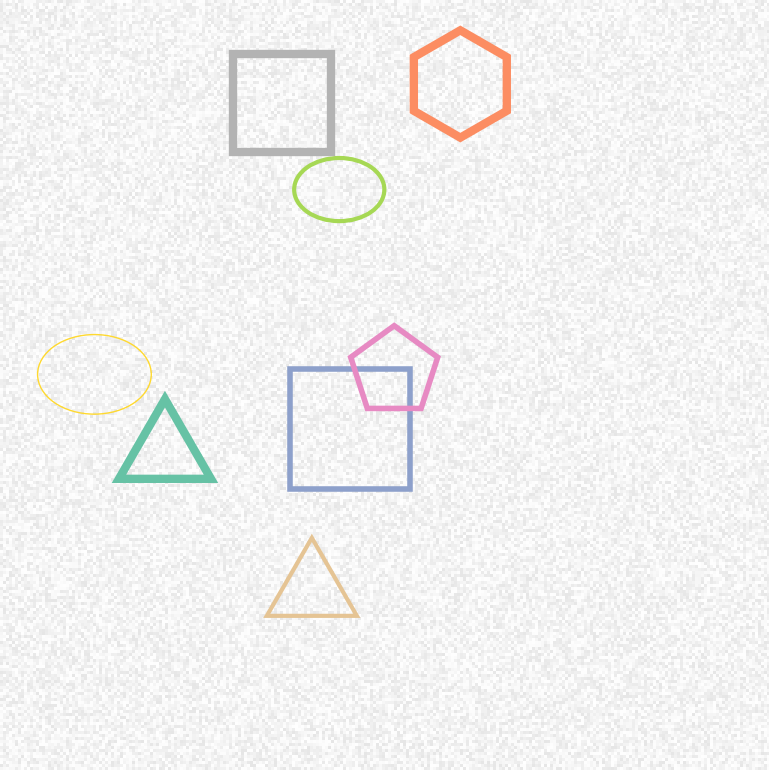[{"shape": "triangle", "thickness": 3, "radius": 0.35, "center": [0.214, 0.413]}, {"shape": "hexagon", "thickness": 3, "radius": 0.35, "center": [0.598, 0.891]}, {"shape": "square", "thickness": 2, "radius": 0.39, "center": [0.454, 0.443]}, {"shape": "pentagon", "thickness": 2, "radius": 0.3, "center": [0.512, 0.518]}, {"shape": "oval", "thickness": 1.5, "radius": 0.29, "center": [0.441, 0.754]}, {"shape": "oval", "thickness": 0.5, "radius": 0.37, "center": [0.123, 0.514]}, {"shape": "triangle", "thickness": 1.5, "radius": 0.34, "center": [0.405, 0.234]}, {"shape": "square", "thickness": 3, "radius": 0.32, "center": [0.367, 0.866]}]